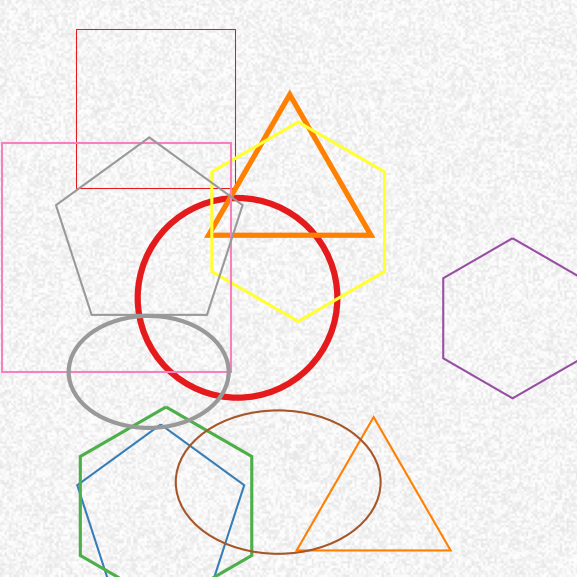[{"shape": "square", "thickness": 0.5, "radius": 0.69, "center": [0.27, 0.811]}, {"shape": "circle", "thickness": 3, "radius": 0.86, "center": [0.411, 0.483]}, {"shape": "pentagon", "thickness": 1, "radius": 0.76, "center": [0.278, 0.112]}, {"shape": "hexagon", "thickness": 1.5, "radius": 0.86, "center": [0.288, 0.123]}, {"shape": "hexagon", "thickness": 1, "radius": 0.69, "center": [0.888, 0.448]}, {"shape": "triangle", "thickness": 2.5, "radius": 0.81, "center": [0.502, 0.673]}, {"shape": "triangle", "thickness": 1, "radius": 0.77, "center": [0.647, 0.123]}, {"shape": "hexagon", "thickness": 1.5, "radius": 0.86, "center": [0.516, 0.615]}, {"shape": "oval", "thickness": 1, "radius": 0.89, "center": [0.482, 0.164]}, {"shape": "square", "thickness": 1, "radius": 0.99, "center": [0.202, 0.553]}, {"shape": "pentagon", "thickness": 1, "radius": 0.85, "center": [0.259, 0.591]}, {"shape": "oval", "thickness": 2, "radius": 0.69, "center": [0.257, 0.355]}]